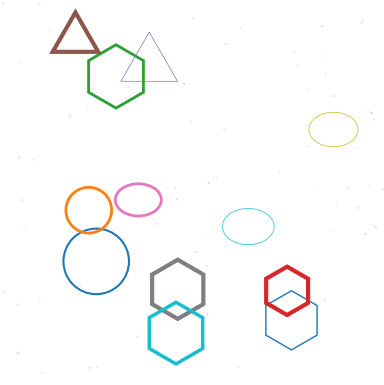[{"shape": "hexagon", "thickness": 1, "radius": 0.38, "center": [0.757, 0.168]}, {"shape": "circle", "thickness": 1.5, "radius": 0.43, "center": [0.25, 0.321]}, {"shape": "circle", "thickness": 2, "radius": 0.3, "center": [0.231, 0.454]}, {"shape": "hexagon", "thickness": 2, "radius": 0.41, "center": [0.301, 0.801]}, {"shape": "hexagon", "thickness": 3, "radius": 0.31, "center": [0.746, 0.245]}, {"shape": "triangle", "thickness": 0.5, "radius": 0.43, "center": [0.388, 0.831]}, {"shape": "triangle", "thickness": 3, "radius": 0.34, "center": [0.196, 0.899]}, {"shape": "oval", "thickness": 2, "radius": 0.3, "center": [0.359, 0.481]}, {"shape": "hexagon", "thickness": 3, "radius": 0.38, "center": [0.462, 0.249]}, {"shape": "oval", "thickness": 0.5, "radius": 0.32, "center": [0.866, 0.664]}, {"shape": "oval", "thickness": 0.5, "radius": 0.34, "center": [0.645, 0.412]}, {"shape": "hexagon", "thickness": 2.5, "radius": 0.4, "center": [0.457, 0.135]}]